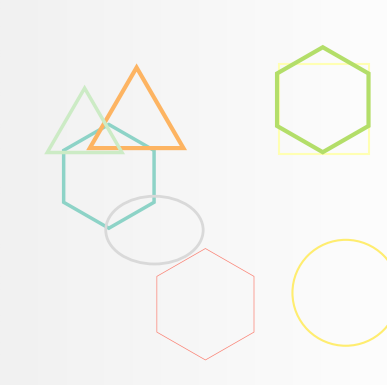[{"shape": "hexagon", "thickness": 2.5, "radius": 0.67, "center": [0.281, 0.542]}, {"shape": "square", "thickness": 1.5, "radius": 0.58, "center": [0.836, 0.716]}, {"shape": "hexagon", "thickness": 0.5, "radius": 0.72, "center": [0.53, 0.21]}, {"shape": "triangle", "thickness": 3, "radius": 0.7, "center": [0.353, 0.685]}, {"shape": "hexagon", "thickness": 3, "radius": 0.68, "center": [0.833, 0.741]}, {"shape": "oval", "thickness": 2, "radius": 0.63, "center": [0.399, 0.402]}, {"shape": "triangle", "thickness": 2.5, "radius": 0.56, "center": [0.218, 0.66]}, {"shape": "circle", "thickness": 1.5, "radius": 0.69, "center": [0.892, 0.24]}]